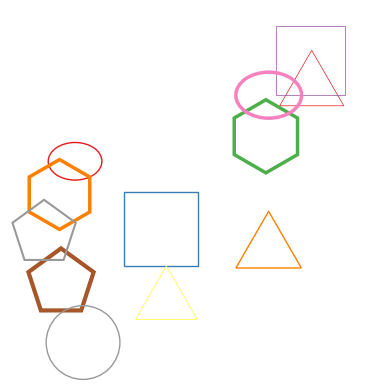[{"shape": "triangle", "thickness": 0.5, "radius": 0.48, "center": [0.81, 0.773]}, {"shape": "oval", "thickness": 1, "radius": 0.35, "center": [0.195, 0.581]}, {"shape": "square", "thickness": 1, "radius": 0.48, "center": [0.418, 0.406]}, {"shape": "hexagon", "thickness": 2.5, "radius": 0.47, "center": [0.691, 0.646]}, {"shape": "square", "thickness": 0.5, "radius": 0.45, "center": [0.806, 0.843]}, {"shape": "hexagon", "thickness": 2.5, "radius": 0.45, "center": [0.155, 0.495]}, {"shape": "triangle", "thickness": 1, "radius": 0.49, "center": [0.698, 0.353]}, {"shape": "triangle", "thickness": 0.5, "radius": 0.46, "center": [0.432, 0.217]}, {"shape": "pentagon", "thickness": 3, "radius": 0.45, "center": [0.159, 0.266]}, {"shape": "oval", "thickness": 2.5, "radius": 0.43, "center": [0.698, 0.753]}, {"shape": "pentagon", "thickness": 1.5, "radius": 0.43, "center": [0.114, 0.395]}, {"shape": "circle", "thickness": 1, "radius": 0.48, "center": [0.216, 0.11]}]